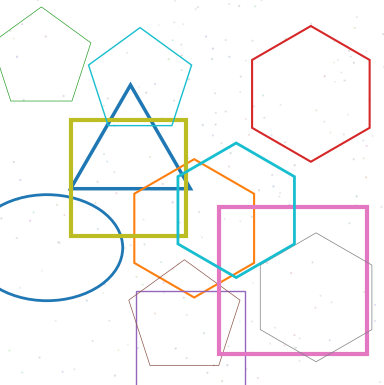[{"shape": "triangle", "thickness": 2.5, "radius": 0.9, "center": [0.339, 0.6]}, {"shape": "oval", "thickness": 2, "radius": 0.98, "center": [0.122, 0.357]}, {"shape": "hexagon", "thickness": 1.5, "radius": 0.9, "center": [0.504, 0.407]}, {"shape": "pentagon", "thickness": 0.5, "radius": 0.68, "center": [0.107, 0.847]}, {"shape": "hexagon", "thickness": 1.5, "radius": 0.88, "center": [0.807, 0.756]}, {"shape": "square", "thickness": 1, "radius": 0.71, "center": [0.494, 0.103]}, {"shape": "pentagon", "thickness": 0.5, "radius": 0.76, "center": [0.479, 0.173]}, {"shape": "square", "thickness": 3, "radius": 0.96, "center": [0.762, 0.272]}, {"shape": "hexagon", "thickness": 0.5, "radius": 0.84, "center": [0.821, 0.228]}, {"shape": "square", "thickness": 3, "radius": 0.75, "center": [0.333, 0.538]}, {"shape": "pentagon", "thickness": 1, "radius": 0.7, "center": [0.364, 0.788]}, {"shape": "hexagon", "thickness": 2, "radius": 0.87, "center": [0.613, 0.454]}]